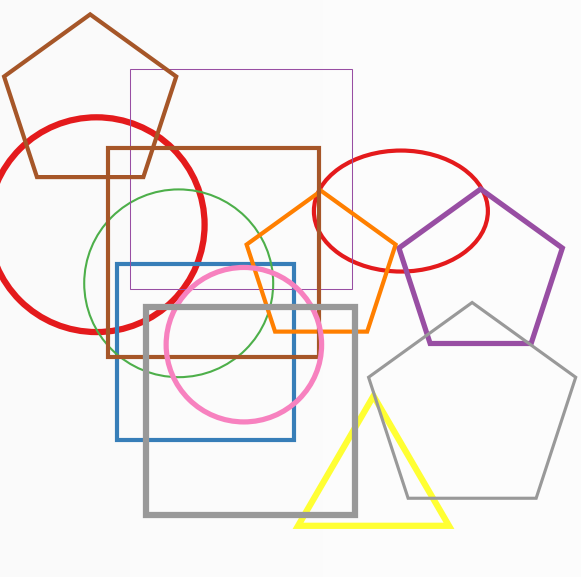[{"shape": "oval", "thickness": 2, "radius": 0.75, "center": [0.69, 0.634]}, {"shape": "circle", "thickness": 3, "radius": 0.93, "center": [0.166, 0.61]}, {"shape": "square", "thickness": 2, "radius": 0.76, "center": [0.354, 0.39]}, {"shape": "circle", "thickness": 1, "radius": 0.81, "center": [0.307, 0.509]}, {"shape": "square", "thickness": 0.5, "radius": 0.95, "center": [0.415, 0.69]}, {"shape": "pentagon", "thickness": 2.5, "radius": 0.74, "center": [0.827, 0.524]}, {"shape": "pentagon", "thickness": 2, "radius": 0.67, "center": [0.552, 0.534]}, {"shape": "triangle", "thickness": 3, "radius": 0.75, "center": [0.643, 0.164]}, {"shape": "square", "thickness": 2, "radius": 0.91, "center": [0.368, 0.562]}, {"shape": "pentagon", "thickness": 2, "radius": 0.78, "center": [0.155, 0.818]}, {"shape": "circle", "thickness": 2.5, "radius": 0.67, "center": [0.42, 0.402]}, {"shape": "square", "thickness": 3, "radius": 0.9, "center": [0.431, 0.288]}, {"shape": "pentagon", "thickness": 1.5, "radius": 0.94, "center": [0.812, 0.288]}]